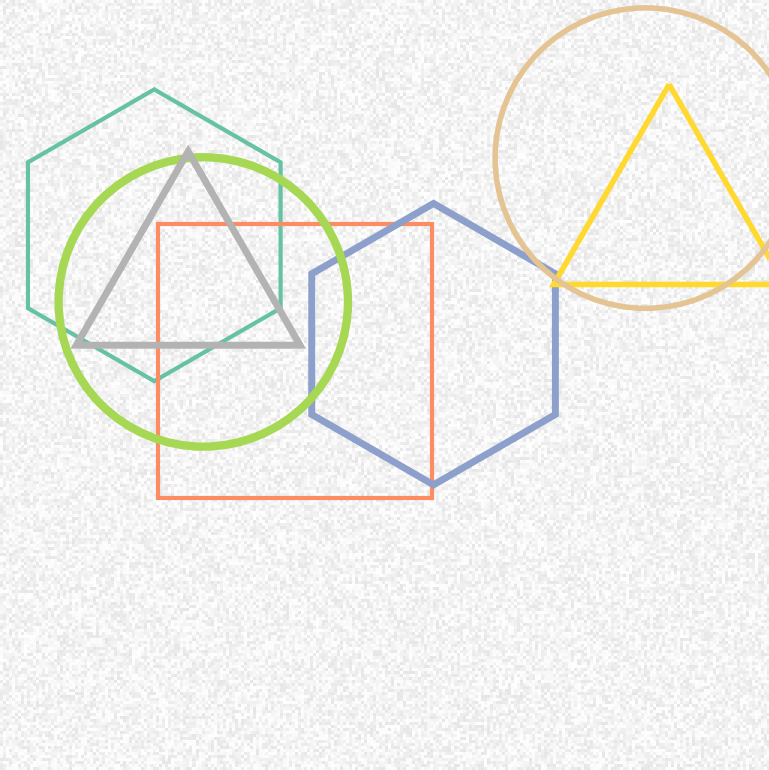[{"shape": "hexagon", "thickness": 1.5, "radius": 0.95, "center": [0.2, 0.694]}, {"shape": "square", "thickness": 1.5, "radius": 0.89, "center": [0.383, 0.532]}, {"shape": "hexagon", "thickness": 2.5, "radius": 0.91, "center": [0.563, 0.553]}, {"shape": "circle", "thickness": 3, "radius": 0.94, "center": [0.264, 0.608]}, {"shape": "triangle", "thickness": 2, "radius": 0.87, "center": [0.869, 0.717]}, {"shape": "circle", "thickness": 2, "radius": 0.98, "center": [0.838, 0.795]}, {"shape": "triangle", "thickness": 2.5, "radius": 0.84, "center": [0.244, 0.636]}]